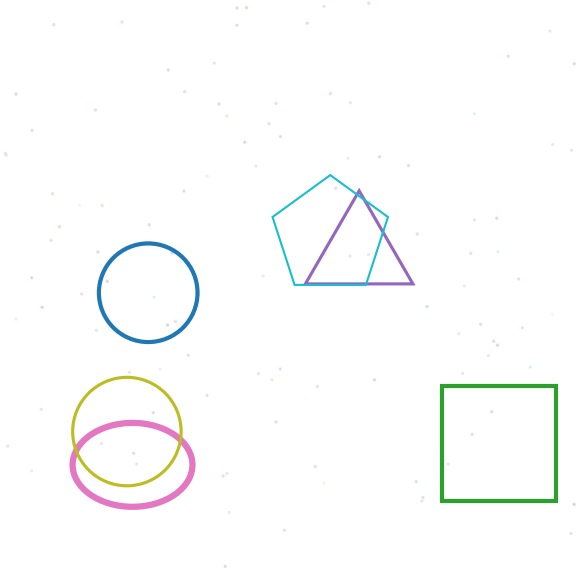[{"shape": "circle", "thickness": 2, "radius": 0.43, "center": [0.257, 0.492]}, {"shape": "square", "thickness": 2, "radius": 0.5, "center": [0.864, 0.232]}, {"shape": "triangle", "thickness": 1.5, "radius": 0.54, "center": [0.622, 0.561]}, {"shape": "oval", "thickness": 3, "radius": 0.52, "center": [0.229, 0.194]}, {"shape": "circle", "thickness": 1.5, "radius": 0.47, "center": [0.22, 0.252]}, {"shape": "pentagon", "thickness": 1, "radius": 0.53, "center": [0.572, 0.591]}]